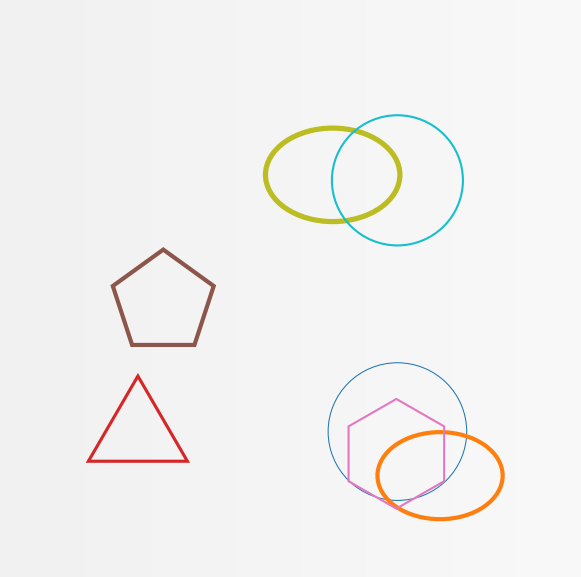[{"shape": "circle", "thickness": 0.5, "radius": 0.6, "center": [0.684, 0.252]}, {"shape": "oval", "thickness": 2, "radius": 0.54, "center": [0.757, 0.175]}, {"shape": "triangle", "thickness": 1.5, "radius": 0.49, "center": [0.237, 0.25]}, {"shape": "pentagon", "thickness": 2, "radius": 0.46, "center": [0.281, 0.476]}, {"shape": "hexagon", "thickness": 1, "radius": 0.47, "center": [0.682, 0.213]}, {"shape": "oval", "thickness": 2.5, "radius": 0.58, "center": [0.572, 0.696]}, {"shape": "circle", "thickness": 1, "radius": 0.56, "center": [0.684, 0.687]}]